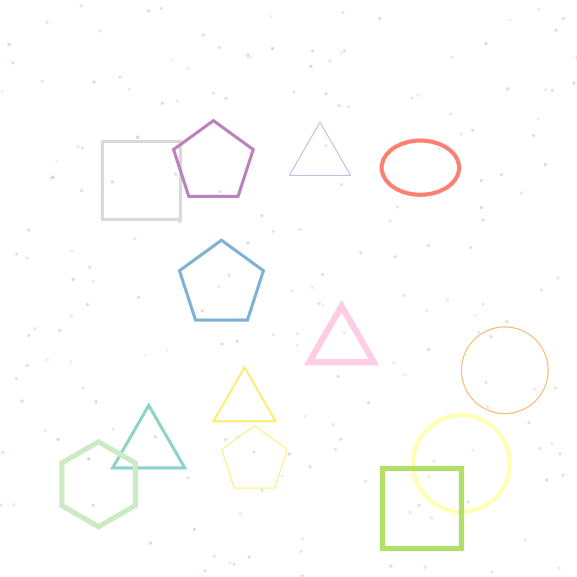[{"shape": "triangle", "thickness": 1.5, "radius": 0.36, "center": [0.258, 0.225]}, {"shape": "circle", "thickness": 2, "radius": 0.42, "center": [0.799, 0.197]}, {"shape": "triangle", "thickness": 0.5, "radius": 0.31, "center": [0.554, 0.726]}, {"shape": "oval", "thickness": 2, "radius": 0.34, "center": [0.728, 0.709]}, {"shape": "pentagon", "thickness": 1.5, "radius": 0.38, "center": [0.383, 0.507]}, {"shape": "circle", "thickness": 0.5, "radius": 0.38, "center": [0.874, 0.358]}, {"shape": "square", "thickness": 2.5, "radius": 0.34, "center": [0.73, 0.119]}, {"shape": "triangle", "thickness": 3, "radius": 0.32, "center": [0.591, 0.404]}, {"shape": "square", "thickness": 1.5, "radius": 0.34, "center": [0.244, 0.688]}, {"shape": "pentagon", "thickness": 1.5, "radius": 0.36, "center": [0.37, 0.718]}, {"shape": "hexagon", "thickness": 2.5, "radius": 0.37, "center": [0.171, 0.161]}, {"shape": "triangle", "thickness": 1, "radius": 0.31, "center": [0.423, 0.301]}, {"shape": "pentagon", "thickness": 0.5, "radius": 0.3, "center": [0.441, 0.202]}]